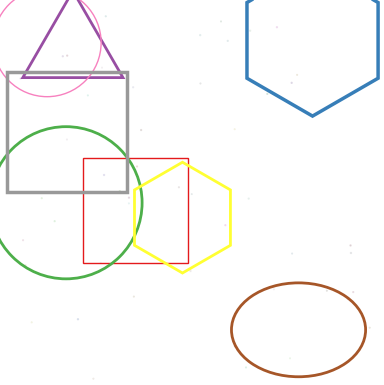[{"shape": "square", "thickness": 1, "radius": 0.68, "center": [0.351, 0.454]}, {"shape": "hexagon", "thickness": 2.5, "radius": 0.98, "center": [0.812, 0.895]}, {"shape": "circle", "thickness": 2, "radius": 0.99, "center": [0.171, 0.473]}, {"shape": "triangle", "thickness": 2, "radius": 0.75, "center": [0.189, 0.873]}, {"shape": "hexagon", "thickness": 2, "radius": 0.72, "center": [0.474, 0.435]}, {"shape": "oval", "thickness": 2, "radius": 0.87, "center": [0.775, 0.143]}, {"shape": "circle", "thickness": 1, "radius": 0.7, "center": [0.122, 0.889]}, {"shape": "square", "thickness": 2.5, "radius": 0.78, "center": [0.174, 0.658]}]